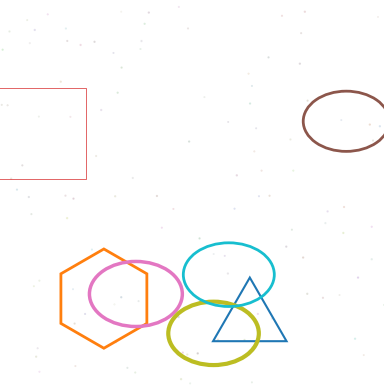[{"shape": "triangle", "thickness": 1.5, "radius": 0.55, "center": [0.649, 0.169]}, {"shape": "hexagon", "thickness": 2, "radius": 0.64, "center": [0.27, 0.224]}, {"shape": "square", "thickness": 0.5, "radius": 0.59, "center": [0.106, 0.654]}, {"shape": "oval", "thickness": 2, "radius": 0.56, "center": [0.899, 0.685]}, {"shape": "oval", "thickness": 2.5, "radius": 0.6, "center": [0.353, 0.236]}, {"shape": "oval", "thickness": 3, "radius": 0.59, "center": [0.555, 0.134]}, {"shape": "oval", "thickness": 2, "radius": 0.59, "center": [0.594, 0.287]}]